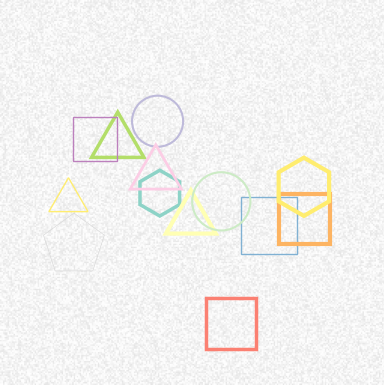[{"shape": "hexagon", "thickness": 2.5, "radius": 0.3, "center": [0.415, 0.498]}, {"shape": "triangle", "thickness": 3, "radius": 0.37, "center": [0.496, 0.431]}, {"shape": "circle", "thickness": 1.5, "radius": 0.33, "center": [0.409, 0.685]}, {"shape": "square", "thickness": 2.5, "radius": 0.33, "center": [0.6, 0.16]}, {"shape": "square", "thickness": 1, "radius": 0.37, "center": [0.698, 0.414]}, {"shape": "square", "thickness": 3, "radius": 0.33, "center": [0.791, 0.43]}, {"shape": "triangle", "thickness": 2.5, "radius": 0.39, "center": [0.306, 0.63]}, {"shape": "triangle", "thickness": 2, "radius": 0.38, "center": [0.405, 0.547]}, {"shape": "pentagon", "thickness": 0.5, "radius": 0.42, "center": [0.192, 0.363]}, {"shape": "square", "thickness": 1, "radius": 0.29, "center": [0.246, 0.639]}, {"shape": "circle", "thickness": 1.5, "radius": 0.38, "center": [0.575, 0.477]}, {"shape": "triangle", "thickness": 1, "radius": 0.29, "center": [0.178, 0.48]}, {"shape": "hexagon", "thickness": 3, "radius": 0.38, "center": [0.789, 0.515]}]